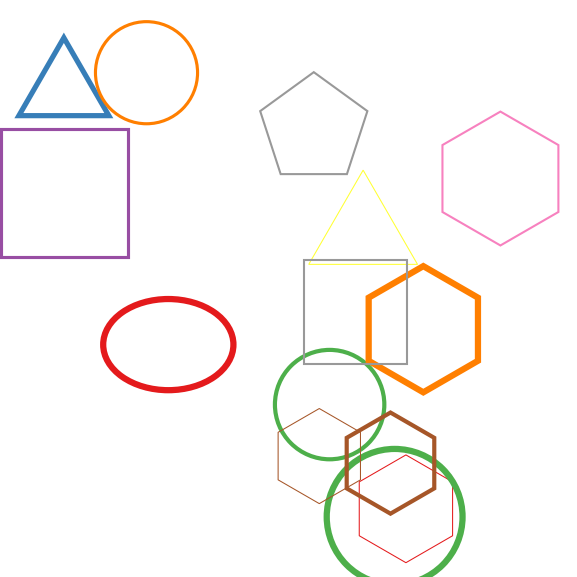[{"shape": "hexagon", "thickness": 0.5, "radius": 0.47, "center": [0.703, 0.118]}, {"shape": "oval", "thickness": 3, "radius": 0.56, "center": [0.291, 0.402]}, {"shape": "triangle", "thickness": 2.5, "radius": 0.45, "center": [0.111, 0.844]}, {"shape": "circle", "thickness": 3, "radius": 0.59, "center": [0.683, 0.104]}, {"shape": "circle", "thickness": 2, "radius": 0.47, "center": [0.571, 0.299]}, {"shape": "square", "thickness": 1.5, "radius": 0.55, "center": [0.112, 0.665]}, {"shape": "circle", "thickness": 1.5, "radius": 0.44, "center": [0.254, 0.873]}, {"shape": "hexagon", "thickness": 3, "radius": 0.55, "center": [0.733, 0.429]}, {"shape": "triangle", "thickness": 0.5, "radius": 0.54, "center": [0.629, 0.596]}, {"shape": "hexagon", "thickness": 0.5, "radius": 0.41, "center": [0.553, 0.209]}, {"shape": "hexagon", "thickness": 2, "radius": 0.44, "center": [0.676, 0.197]}, {"shape": "hexagon", "thickness": 1, "radius": 0.58, "center": [0.867, 0.69]}, {"shape": "pentagon", "thickness": 1, "radius": 0.49, "center": [0.543, 0.777]}, {"shape": "square", "thickness": 1, "radius": 0.45, "center": [0.616, 0.459]}]